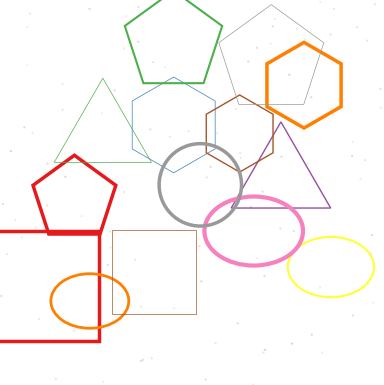[{"shape": "pentagon", "thickness": 2.5, "radius": 0.57, "center": [0.193, 0.484]}, {"shape": "square", "thickness": 2.5, "radius": 0.71, "center": [0.113, 0.258]}, {"shape": "hexagon", "thickness": 0.5, "radius": 0.62, "center": [0.451, 0.675]}, {"shape": "pentagon", "thickness": 1.5, "radius": 0.66, "center": [0.451, 0.891]}, {"shape": "triangle", "thickness": 0.5, "radius": 0.73, "center": [0.267, 0.651]}, {"shape": "triangle", "thickness": 1, "radius": 0.75, "center": [0.73, 0.534]}, {"shape": "hexagon", "thickness": 2.5, "radius": 0.56, "center": [0.79, 0.779]}, {"shape": "oval", "thickness": 2, "radius": 0.51, "center": [0.233, 0.218]}, {"shape": "oval", "thickness": 1.5, "radius": 0.56, "center": [0.859, 0.306]}, {"shape": "hexagon", "thickness": 1, "radius": 0.5, "center": [0.622, 0.653]}, {"shape": "square", "thickness": 0.5, "radius": 0.54, "center": [0.399, 0.293]}, {"shape": "oval", "thickness": 3, "radius": 0.64, "center": [0.659, 0.4]}, {"shape": "circle", "thickness": 2.5, "radius": 0.53, "center": [0.52, 0.52]}, {"shape": "pentagon", "thickness": 0.5, "radius": 0.72, "center": [0.705, 0.845]}]